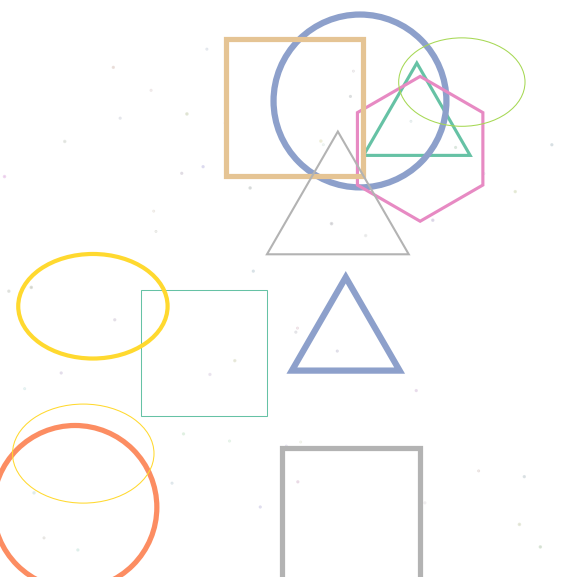[{"shape": "square", "thickness": 0.5, "radius": 0.55, "center": [0.353, 0.388]}, {"shape": "triangle", "thickness": 1.5, "radius": 0.53, "center": [0.722, 0.783]}, {"shape": "circle", "thickness": 2.5, "radius": 0.71, "center": [0.13, 0.121]}, {"shape": "circle", "thickness": 3, "radius": 0.75, "center": [0.623, 0.824]}, {"shape": "triangle", "thickness": 3, "radius": 0.54, "center": [0.599, 0.411]}, {"shape": "hexagon", "thickness": 1.5, "radius": 0.63, "center": [0.728, 0.741]}, {"shape": "oval", "thickness": 0.5, "radius": 0.55, "center": [0.8, 0.857]}, {"shape": "oval", "thickness": 0.5, "radius": 0.61, "center": [0.144, 0.214]}, {"shape": "oval", "thickness": 2, "radius": 0.65, "center": [0.161, 0.469]}, {"shape": "square", "thickness": 2.5, "radius": 0.59, "center": [0.51, 0.813]}, {"shape": "triangle", "thickness": 1, "radius": 0.71, "center": [0.585, 0.63]}, {"shape": "square", "thickness": 2.5, "radius": 0.6, "center": [0.607, 0.104]}]